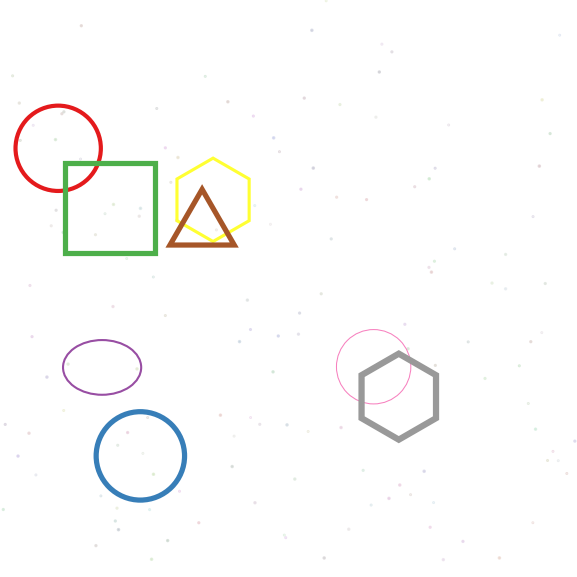[{"shape": "circle", "thickness": 2, "radius": 0.37, "center": [0.101, 0.742]}, {"shape": "circle", "thickness": 2.5, "radius": 0.38, "center": [0.243, 0.21]}, {"shape": "square", "thickness": 2.5, "radius": 0.39, "center": [0.19, 0.64]}, {"shape": "oval", "thickness": 1, "radius": 0.34, "center": [0.177, 0.363]}, {"shape": "hexagon", "thickness": 1.5, "radius": 0.36, "center": [0.369, 0.653]}, {"shape": "triangle", "thickness": 2.5, "radius": 0.32, "center": [0.35, 0.607]}, {"shape": "circle", "thickness": 0.5, "radius": 0.32, "center": [0.647, 0.364]}, {"shape": "hexagon", "thickness": 3, "radius": 0.37, "center": [0.691, 0.312]}]